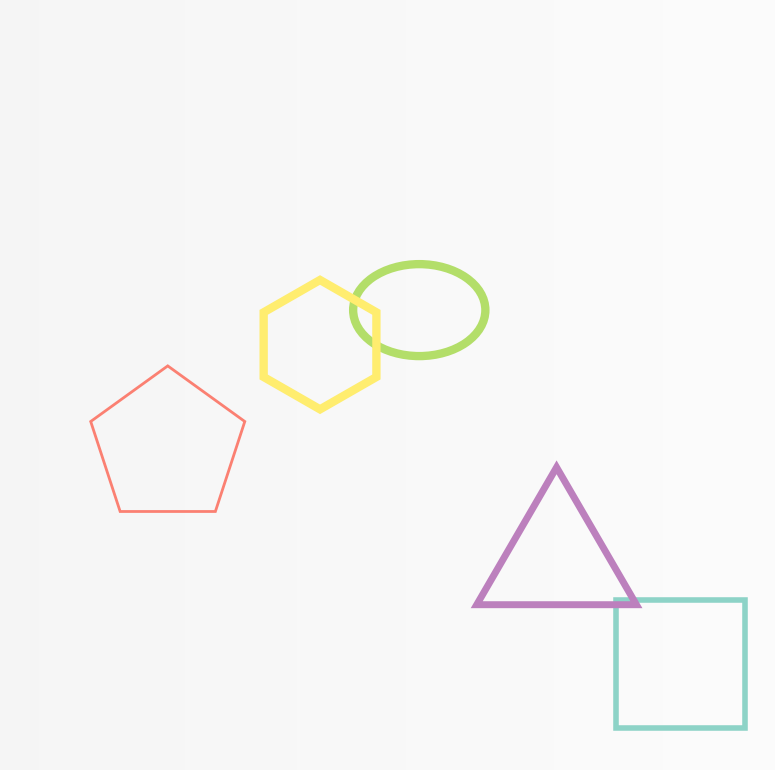[{"shape": "square", "thickness": 2, "radius": 0.41, "center": [0.878, 0.138]}, {"shape": "pentagon", "thickness": 1, "radius": 0.52, "center": [0.216, 0.42]}, {"shape": "oval", "thickness": 3, "radius": 0.43, "center": [0.541, 0.597]}, {"shape": "triangle", "thickness": 2.5, "radius": 0.59, "center": [0.718, 0.274]}, {"shape": "hexagon", "thickness": 3, "radius": 0.42, "center": [0.413, 0.552]}]